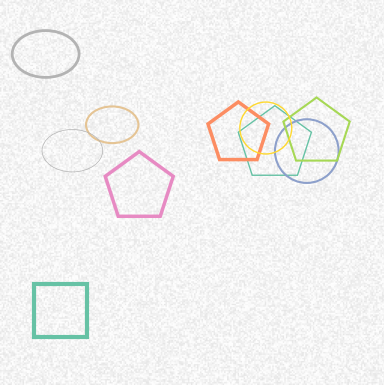[{"shape": "square", "thickness": 3, "radius": 0.34, "center": [0.157, 0.193]}, {"shape": "pentagon", "thickness": 1, "radius": 0.5, "center": [0.714, 0.626]}, {"shape": "pentagon", "thickness": 2.5, "radius": 0.41, "center": [0.619, 0.652]}, {"shape": "circle", "thickness": 1.5, "radius": 0.41, "center": [0.797, 0.608]}, {"shape": "pentagon", "thickness": 2.5, "radius": 0.46, "center": [0.362, 0.513]}, {"shape": "pentagon", "thickness": 1.5, "radius": 0.45, "center": [0.822, 0.656]}, {"shape": "circle", "thickness": 1, "radius": 0.34, "center": [0.69, 0.668]}, {"shape": "oval", "thickness": 1.5, "radius": 0.34, "center": [0.291, 0.676]}, {"shape": "oval", "thickness": 0.5, "radius": 0.39, "center": [0.188, 0.609]}, {"shape": "oval", "thickness": 2, "radius": 0.43, "center": [0.119, 0.86]}]